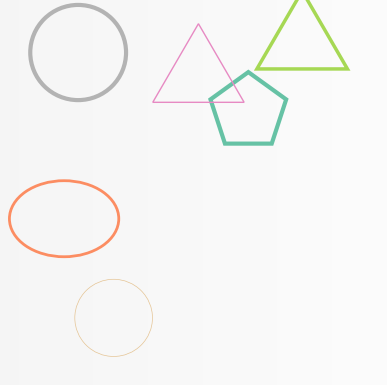[{"shape": "pentagon", "thickness": 3, "radius": 0.51, "center": [0.641, 0.71]}, {"shape": "oval", "thickness": 2, "radius": 0.71, "center": [0.165, 0.432]}, {"shape": "triangle", "thickness": 1, "radius": 0.68, "center": [0.512, 0.802]}, {"shape": "triangle", "thickness": 2.5, "radius": 0.67, "center": [0.78, 0.888]}, {"shape": "circle", "thickness": 0.5, "radius": 0.5, "center": [0.293, 0.174]}, {"shape": "circle", "thickness": 3, "radius": 0.62, "center": [0.202, 0.864]}]